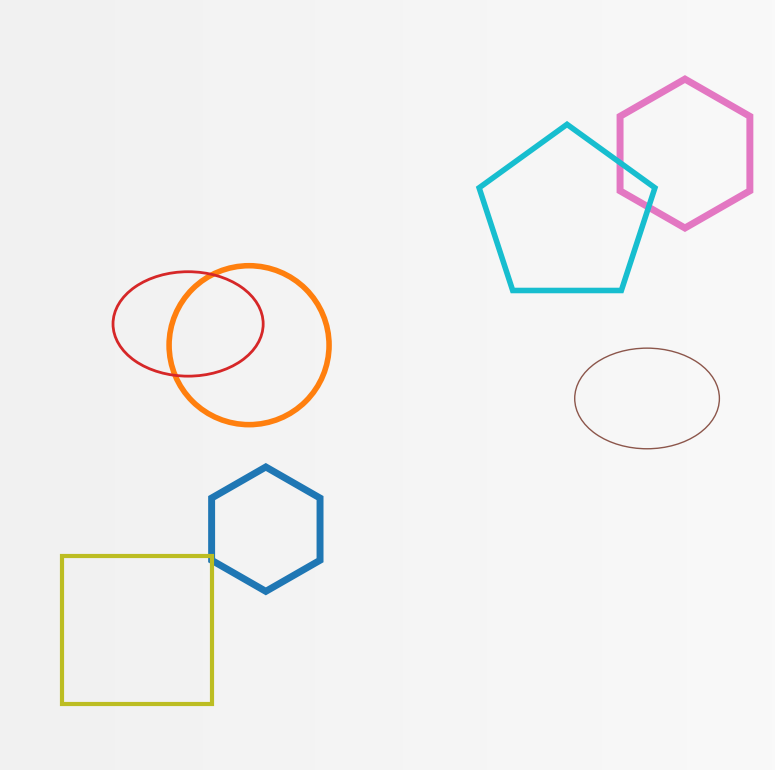[{"shape": "hexagon", "thickness": 2.5, "radius": 0.4, "center": [0.343, 0.313]}, {"shape": "circle", "thickness": 2, "radius": 0.52, "center": [0.321, 0.552]}, {"shape": "oval", "thickness": 1, "radius": 0.48, "center": [0.243, 0.579]}, {"shape": "oval", "thickness": 0.5, "radius": 0.47, "center": [0.835, 0.483]}, {"shape": "hexagon", "thickness": 2.5, "radius": 0.48, "center": [0.884, 0.801]}, {"shape": "square", "thickness": 1.5, "radius": 0.48, "center": [0.177, 0.182]}, {"shape": "pentagon", "thickness": 2, "radius": 0.6, "center": [0.732, 0.719]}]